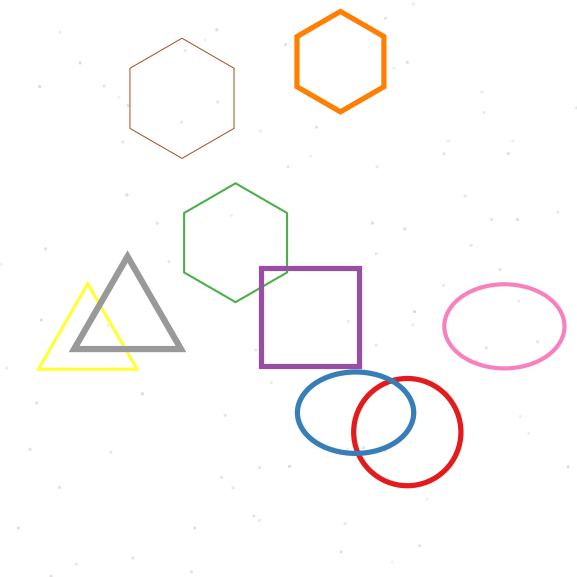[{"shape": "circle", "thickness": 2.5, "radius": 0.46, "center": [0.705, 0.251]}, {"shape": "oval", "thickness": 2.5, "radius": 0.5, "center": [0.616, 0.285]}, {"shape": "hexagon", "thickness": 1, "radius": 0.51, "center": [0.408, 0.579]}, {"shape": "square", "thickness": 2.5, "radius": 0.42, "center": [0.536, 0.45]}, {"shape": "hexagon", "thickness": 2.5, "radius": 0.43, "center": [0.59, 0.892]}, {"shape": "triangle", "thickness": 1.5, "radius": 0.49, "center": [0.152, 0.409]}, {"shape": "hexagon", "thickness": 0.5, "radius": 0.52, "center": [0.315, 0.829]}, {"shape": "oval", "thickness": 2, "radius": 0.52, "center": [0.873, 0.434]}, {"shape": "triangle", "thickness": 3, "radius": 0.53, "center": [0.221, 0.448]}]